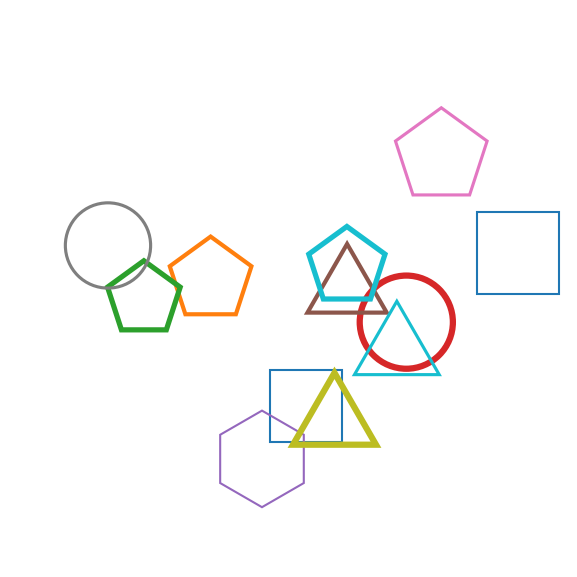[{"shape": "square", "thickness": 1, "radius": 0.31, "center": [0.53, 0.296]}, {"shape": "square", "thickness": 1, "radius": 0.35, "center": [0.897, 0.561]}, {"shape": "pentagon", "thickness": 2, "radius": 0.37, "center": [0.365, 0.515]}, {"shape": "pentagon", "thickness": 2.5, "radius": 0.33, "center": [0.249, 0.481]}, {"shape": "circle", "thickness": 3, "radius": 0.4, "center": [0.704, 0.441]}, {"shape": "hexagon", "thickness": 1, "radius": 0.42, "center": [0.454, 0.205]}, {"shape": "triangle", "thickness": 2, "radius": 0.4, "center": [0.601, 0.497]}, {"shape": "pentagon", "thickness": 1.5, "radius": 0.42, "center": [0.764, 0.729]}, {"shape": "circle", "thickness": 1.5, "radius": 0.37, "center": [0.187, 0.574]}, {"shape": "triangle", "thickness": 3, "radius": 0.41, "center": [0.579, 0.271]}, {"shape": "triangle", "thickness": 1.5, "radius": 0.42, "center": [0.687, 0.393]}, {"shape": "pentagon", "thickness": 2.5, "radius": 0.35, "center": [0.601, 0.538]}]